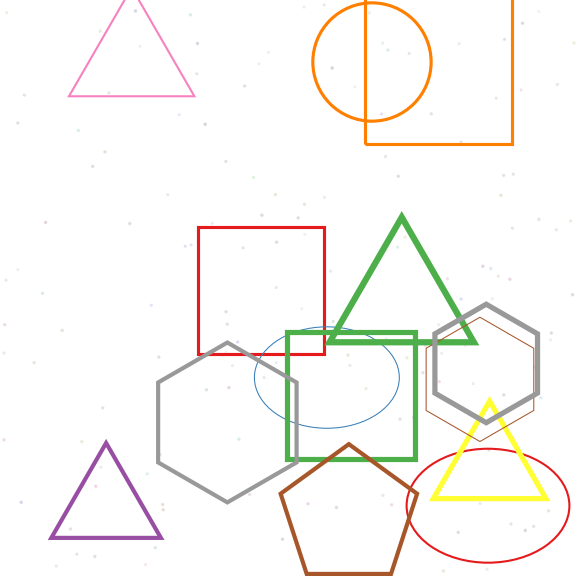[{"shape": "square", "thickness": 1.5, "radius": 0.55, "center": [0.452, 0.496]}, {"shape": "oval", "thickness": 1, "radius": 0.7, "center": [0.845, 0.123]}, {"shape": "oval", "thickness": 0.5, "radius": 0.63, "center": [0.566, 0.345]}, {"shape": "triangle", "thickness": 3, "radius": 0.72, "center": [0.696, 0.479]}, {"shape": "square", "thickness": 2.5, "radius": 0.55, "center": [0.608, 0.314]}, {"shape": "triangle", "thickness": 2, "radius": 0.55, "center": [0.184, 0.123]}, {"shape": "square", "thickness": 1.5, "radius": 0.64, "center": [0.759, 0.877]}, {"shape": "circle", "thickness": 1.5, "radius": 0.51, "center": [0.644, 0.892]}, {"shape": "triangle", "thickness": 2.5, "radius": 0.56, "center": [0.848, 0.192]}, {"shape": "pentagon", "thickness": 2, "radius": 0.62, "center": [0.604, 0.106]}, {"shape": "hexagon", "thickness": 0.5, "radius": 0.54, "center": [0.831, 0.342]}, {"shape": "triangle", "thickness": 1, "radius": 0.63, "center": [0.228, 0.895]}, {"shape": "hexagon", "thickness": 2, "radius": 0.69, "center": [0.394, 0.268]}, {"shape": "hexagon", "thickness": 2.5, "radius": 0.51, "center": [0.842, 0.37]}]